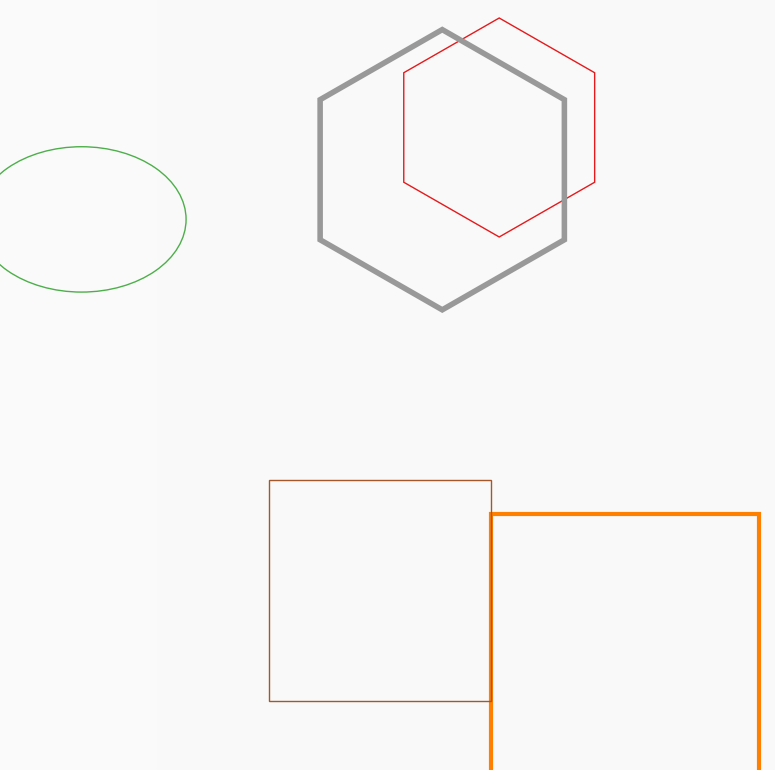[{"shape": "hexagon", "thickness": 0.5, "radius": 0.71, "center": [0.644, 0.834]}, {"shape": "oval", "thickness": 0.5, "radius": 0.67, "center": [0.105, 0.715]}, {"shape": "square", "thickness": 1.5, "radius": 0.86, "center": [0.807, 0.16]}, {"shape": "square", "thickness": 0.5, "radius": 0.72, "center": [0.49, 0.233]}, {"shape": "hexagon", "thickness": 2, "radius": 0.91, "center": [0.571, 0.78]}]